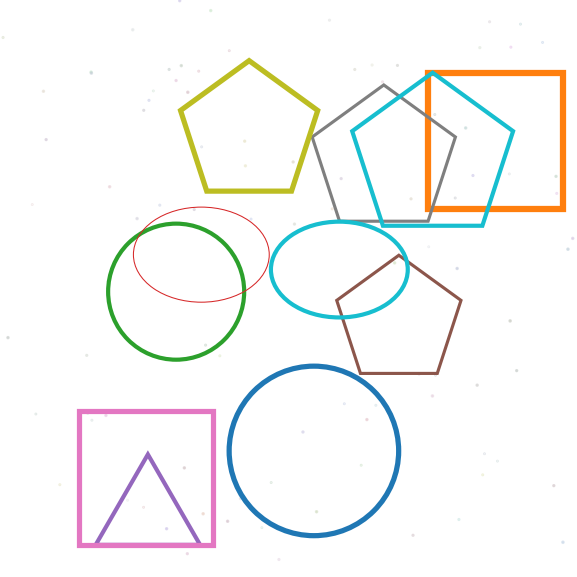[{"shape": "circle", "thickness": 2.5, "radius": 0.73, "center": [0.544, 0.218]}, {"shape": "square", "thickness": 3, "radius": 0.59, "center": [0.858, 0.755]}, {"shape": "circle", "thickness": 2, "radius": 0.59, "center": [0.305, 0.494]}, {"shape": "oval", "thickness": 0.5, "radius": 0.59, "center": [0.349, 0.558]}, {"shape": "triangle", "thickness": 2, "radius": 0.52, "center": [0.256, 0.108]}, {"shape": "pentagon", "thickness": 1.5, "radius": 0.57, "center": [0.691, 0.444]}, {"shape": "square", "thickness": 2.5, "radius": 0.58, "center": [0.253, 0.171]}, {"shape": "pentagon", "thickness": 1.5, "radius": 0.65, "center": [0.665, 0.722]}, {"shape": "pentagon", "thickness": 2.5, "radius": 0.62, "center": [0.431, 0.769]}, {"shape": "pentagon", "thickness": 2, "radius": 0.73, "center": [0.749, 0.727]}, {"shape": "oval", "thickness": 2, "radius": 0.59, "center": [0.588, 0.532]}]